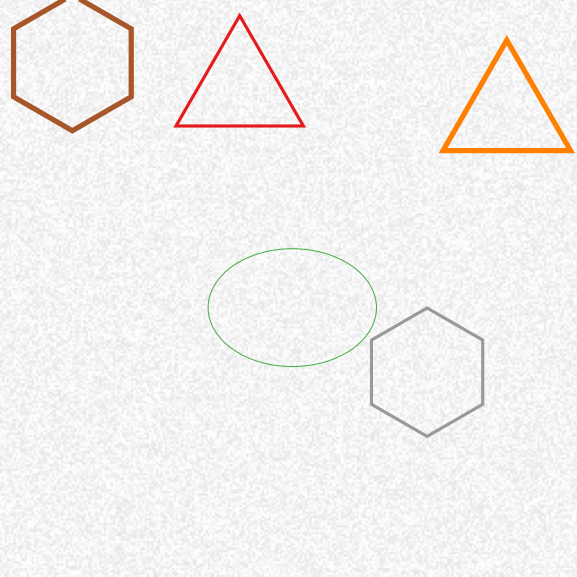[{"shape": "triangle", "thickness": 1.5, "radius": 0.64, "center": [0.415, 0.845]}, {"shape": "oval", "thickness": 0.5, "radius": 0.73, "center": [0.506, 0.466]}, {"shape": "triangle", "thickness": 2.5, "radius": 0.64, "center": [0.878, 0.802]}, {"shape": "hexagon", "thickness": 2.5, "radius": 0.59, "center": [0.125, 0.89]}, {"shape": "hexagon", "thickness": 1.5, "radius": 0.56, "center": [0.74, 0.355]}]